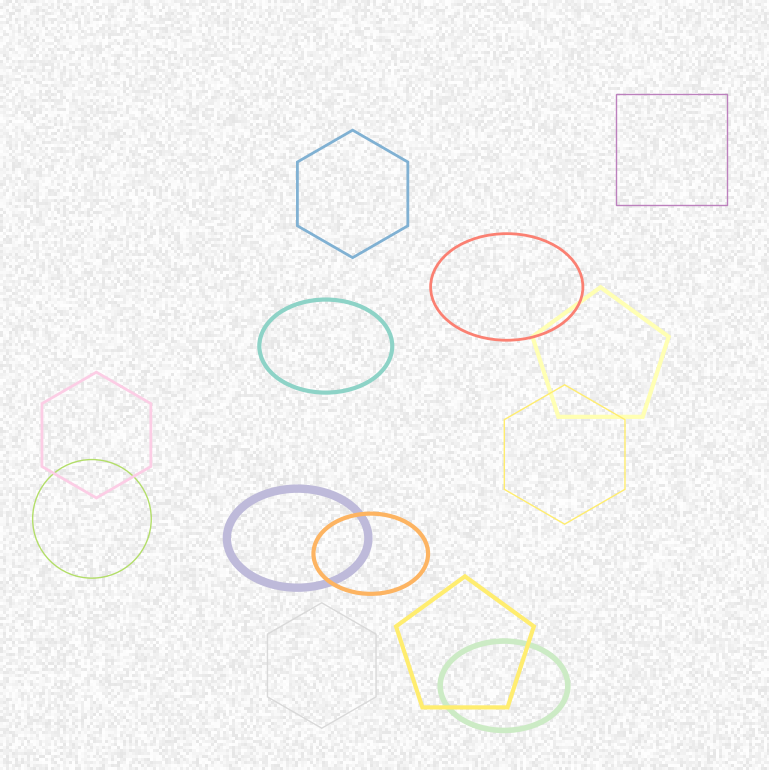[{"shape": "oval", "thickness": 1.5, "radius": 0.43, "center": [0.423, 0.551]}, {"shape": "pentagon", "thickness": 1.5, "radius": 0.47, "center": [0.78, 0.534]}, {"shape": "oval", "thickness": 3, "radius": 0.46, "center": [0.387, 0.301]}, {"shape": "oval", "thickness": 1, "radius": 0.49, "center": [0.658, 0.627]}, {"shape": "hexagon", "thickness": 1, "radius": 0.41, "center": [0.458, 0.748]}, {"shape": "oval", "thickness": 1.5, "radius": 0.37, "center": [0.482, 0.281]}, {"shape": "circle", "thickness": 0.5, "radius": 0.39, "center": [0.119, 0.326]}, {"shape": "hexagon", "thickness": 1, "radius": 0.41, "center": [0.125, 0.435]}, {"shape": "hexagon", "thickness": 0.5, "radius": 0.41, "center": [0.418, 0.136]}, {"shape": "square", "thickness": 0.5, "radius": 0.36, "center": [0.872, 0.806]}, {"shape": "oval", "thickness": 2, "radius": 0.41, "center": [0.655, 0.109]}, {"shape": "hexagon", "thickness": 0.5, "radius": 0.45, "center": [0.733, 0.41]}, {"shape": "pentagon", "thickness": 1.5, "radius": 0.47, "center": [0.604, 0.157]}]